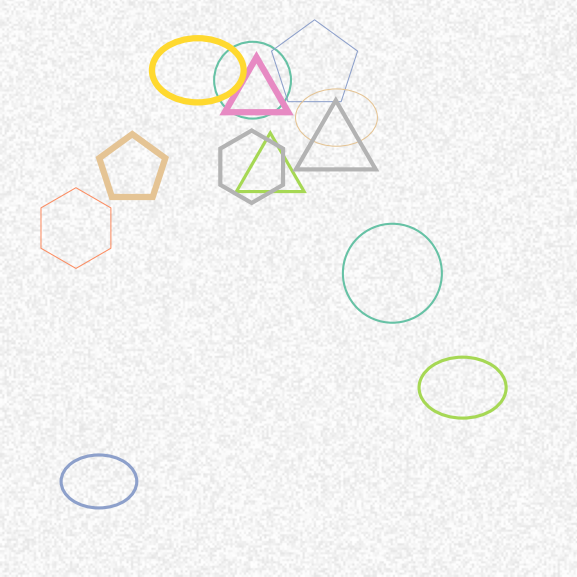[{"shape": "circle", "thickness": 1, "radius": 0.33, "center": [0.437, 0.86]}, {"shape": "circle", "thickness": 1, "radius": 0.43, "center": [0.679, 0.526]}, {"shape": "hexagon", "thickness": 0.5, "radius": 0.35, "center": [0.131, 0.604]}, {"shape": "pentagon", "thickness": 0.5, "radius": 0.39, "center": [0.545, 0.886]}, {"shape": "oval", "thickness": 1.5, "radius": 0.33, "center": [0.171, 0.165]}, {"shape": "triangle", "thickness": 3, "radius": 0.32, "center": [0.444, 0.837]}, {"shape": "oval", "thickness": 1.5, "radius": 0.38, "center": [0.801, 0.328]}, {"shape": "triangle", "thickness": 1.5, "radius": 0.34, "center": [0.468, 0.701]}, {"shape": "oval", "thickness": 3, "radius": 0.4, "center": [0.343, 0.877]}, {"shape": "oval", "thickness": 0.5, "radius": 0.35, "center": [0.583, 0.796]}, {"shape": "pentagon", "thickness": 3, "radius": 0.3, "center": [0.229, 0.707]}, {"shape": "triangle", "thickness": 2, "radius": 0.4, "center": [0.581, 0.746]}, {"shape": "hexagon", "thickness": 2, "radius": 0.31, "center": [0.436, 0.71]}]